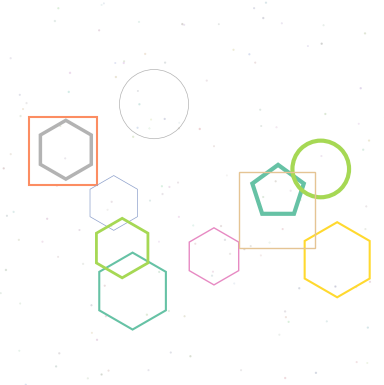[{"shape": "hexagon", "thickness": 1.5, "radius": 0.5, "center": [0.344, 0.244]}, {"shape": "pentagon", "thickness": 3, "radius": 0.35, "center": [0.722, 0.502]}, {"shape": "square", "thickness": 1.5, "radius": 0.44, "center": [0.164, 0.607]}, {"shape": "hexagon", "thickness": 0.5, "radius": 0.36, "center": [0.295, 0.473]}, {"shape": "hexagon", "thickness": 1, "radius": 0.37, "center": [0.556, 0.334]}, {"shape": "circle", "thickness": 3, "radius": 0.37, "center": [0.833, 0.561]}, {"shape": "hexagon", "thickness": 2, "radius": 0.39, "center": [0.317, 0.356]}, {"shape": "hexagon", "thickness": 1.5, "radius": 0.49, "center": [0.876, 0.325]}, {"shape": "square", "thickness": 1, "radius": 0.5, "center": [0.72, 0.455]}, {"shape": "circle", "thickness": 0.5, "radius": 0.45, "center": [0.4, 0.73]}, {"shape": "hexagon", "thickness": 2.5, "radius": 0.38, "center": [0.171, 0.611]}]